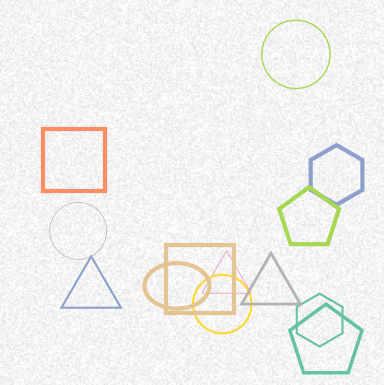[{"shape": "hexagon", "thickness": 1.5, "radius": 0.34, "center": [0.83, 0.169]}, {"shape": "pentagon", "thickness": 2.5, "radius": 0.49, "center": [0.847, 0.111]}, {"shape": "square", "thickness": 3, "radius": 0.4, "center": [0.193, 0.583]}, {"shape": "triangle", "thickness": 1.5, "radius": 0.44, "center": [0.237, 0.245]}, {"shape": "hexagon", "thickness": 3, "radius": 0.39, "center": [0.874, 0.546]}, {"shape": "triangle", "thickness": 0.5, "radius": 0.37, "center": [0.589, 0.275]}, {"shape": "pentagon", "thickness": 3, "radius": 0.41, "center": [0.803, 0.432]}, {"shape": "circle", "thickness": 1, "radius": 0.44, "center": [0.769, 0.859]}, {"shape": "circle", "thickness": 1.5, "radius": 0.38, "center": [0.577, 0.21]}, {"shape": "square", "thickness": 3, "radius": 0.44, "center": [0.52, 0.275]}, {"shape": "oval", "thickness": 3, "radius": 0.42, "center": [0.46, 0.257]}, {"shape": "circle", "thickness": 0.5, "radius": 0.37, "center": [0.203, 0.4]}, {"shape": "triangle", "thickness": 2, "radius": 0.44, "center": [0.704, 0.254]}]